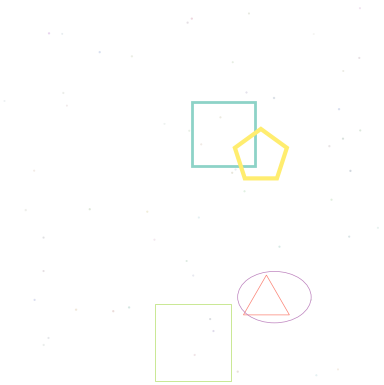[{"shape": "square", "thickness": 2, "radius": 0.41, "center": [0.58, 0.652]}, {"shape": "triangle", "thickness": 0.5, "radius": 0.34, "center": [0.692, 0.217]}, {"shape": "square", "thickness": 0.5, "radius": 0.5, "center": [0.502, 0.11]}, {"shape": "oval", "thickness": 0.5, "radius": 0.48, "center": [0.713, 0.228]}, {"shape": "pentagon", "thickness": 3, "radius": 0.36, "center": [0.678, 0.594]}]